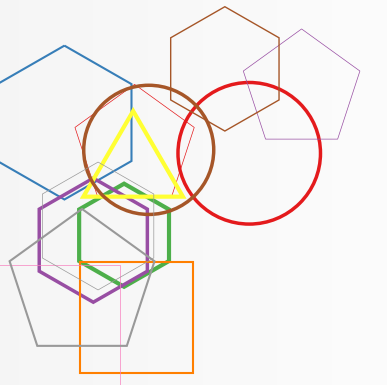[{"shape": "circle", "thickness": 2.5, "radius": 0.92, "center": [0.643, 0.602]}, {"shape": "pentagon", "thickness": 0.5, "radius": 0.81, "center": [0.347, 0.619]}, {"shape": "hexagon", "thickness": 1.5, "radius": 1.0, "center": [0.166, 0.682]}, {"shape": "hexagon", "thickness": 3, "radius": 0.67, "center": [0.32, 0.389]}, {"shape": "hexagon", "thickness": 2.5, "radius": 0.81, "center": [0.241, 0.376]}, {"shape": "pentagon", "thickness": 0.5, "radius": 0.79, "center": [0.778, 0.767]}, {"shape": "square", "thickness": 1.5, "radius": 0.73, "center": [0.353, 0.175]}, {"shape": "triangle", "thickness": 3, "radius": 0.74, "center": [0.344, 0.563]}, {"shape": "circle", "thickness": 2.5, "radius": 0.84, "center": [0.384, 0.611]}, {"shape": "hexagon", "thickness": 1, "radius": 0.81, "center": [0.58, 0.821]}, {"shape": "square", "thickness": 0.5, "radius": 0.79, "center": [0.152, 0.155]}, {"shape": "pentagon", "thickness": 1.5, "radius": 0.98, "center": [0.212, 0.261]}, {"shape": "hexagon", "thickness": 0.5, "radius": 0.83, "center": [0.253, 0.413]}]